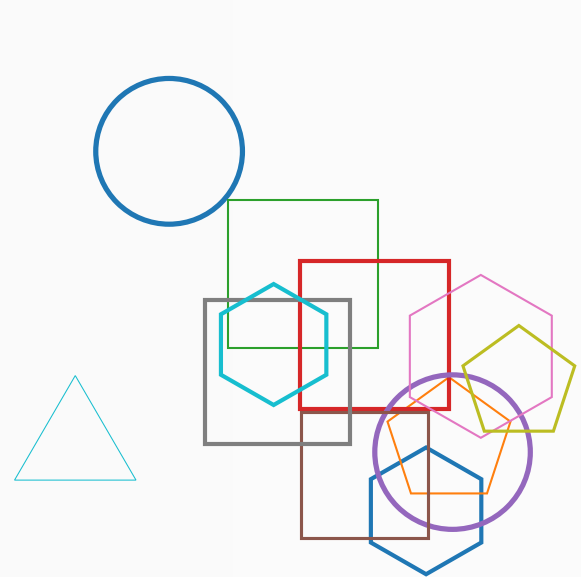[{"shape": "hexagon", "thickness": 2, "radius": 0.55, "center": [0.733, 0.115]}, {"shape": "circle", "thickness": 2.5, "radius": 0.63, "center": [0.291, 0.737]}, {"shape": "pentagon", "thickness": 1, "radius": 0.56, "center": [0.772, 0.235]}, {"shape": "square", "thickness": 1, "radius": 0.64, "center": [0.522, 0.525]}, {"shape": "square", "thickness": 2, "radius": 0.64, "center": [0.644, 0.419]}, {"shape": "circle", "thickness": 2.5, "radius": 0.67, "center": [0.779, 0.216]}, {"shape": "square", "thickness": 1.5, "radius": 0.54, "center": [0.627, 0.177]}, {"shape": "hexagon", "thickness": 1, "radius": 0.71, "center": [0.827, 0.382]}, {"shape": "square", "thickness": 2, "radius": 0.62, "center": [0.477, 0.355]}, {"shape": "pentagon", "thickness": 1.5, "radius": 0.51, "center": [0.893, 0.334]}, {"shape": "triangle", "thickness": 0.5, "radius": 0.6, "center": [0.129, 0.228]}, {"shape": "hexagon", "thickness": 2, "radius": 0.52, "center": [0.471, 0.403]}]